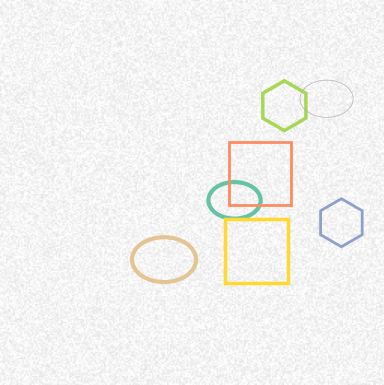[{"shape": "oval", "thickness": 3, "radius": 0.34, "center": [0.609, 0.48]}, {"shape": "square", "thickness": 2, "radius": 0.41, "center": [0.676, 0.549]}, {"shape": "hexagon", "thickness": 2, "radius": 0.31, "center": [0.887, 0.421]}, {"shape": "hexagon", "thickness": 2.5, "radius": 0.32, "center": [0.739, 0.725]}, {"shape": "square", "thickness": 2.5, "radius": 0.41, "center": [0.666, 0.349]}, {"shape": "oval", "thickness": 3, "radius": 0.42, "center": [0.426, 0.326]}, {"shape": "oval", "thickness": 0.5, "radius": 0.35, "center": [0.848, 0.744]}]